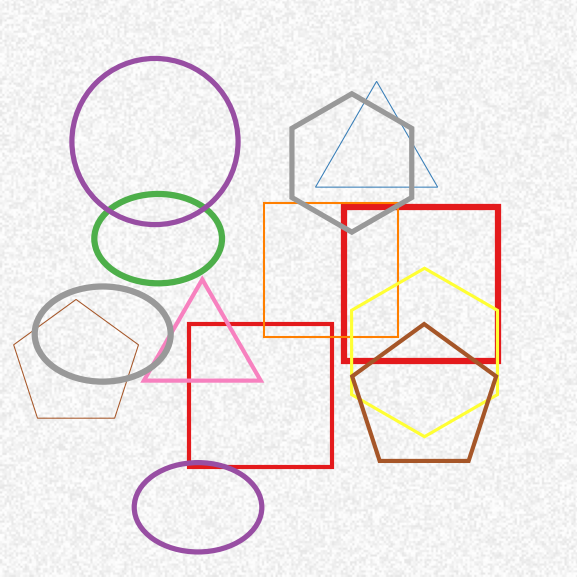[{"shape": "square", "thickness": 2, "radius": 0.62, "center": [0.451, 0.314]}, {"shape": "square", "thickness": 3, "radius": 0.67, "center": [0.728, 0.508]}, {"shape": "triangle", "thickness": 0.5, "radius": 0.61, "center": [0.652, 0.736]}, {"shape": "oval", "thickness": 3, "radius": 0.55, "center": [0.274, 0.586]}, {"shape": "circle", "thickness": 2.5, "radius": 0.72, "center": [0.268, 0.754]}, {"shape": "oval", "thickness": 2.5, "radius": 0.55, "center": [0.343, 0.121]}, {"shape": "square", "thickness": 1, "radius": 0.58, "center": [0.573, 0.532]}, {"shape": "hexagon", "thickness": 1.5, "radius": 0.73, "center": [0.735, 0.389]}, {"shape": "pentagon", "thickness": 0.5, "radius": 0.57, "center": [0.132, 0.367]}, {"shape": "pentagon", "thickness": 2, "radius": 0.66, "center": [0.734, 0.307]}, {"shape": "triangle", "thickness": 2, "radius": 0.58, "center": [0.35, 0.398]}, {"shape": "hexagon", "thickness": 2.5, "radius": 0.6, "center": [0.609, 0.717]}, {"shape": "oval", "thickness": 3, "radius": 0.59, "center": [0.178, 0.421]}]